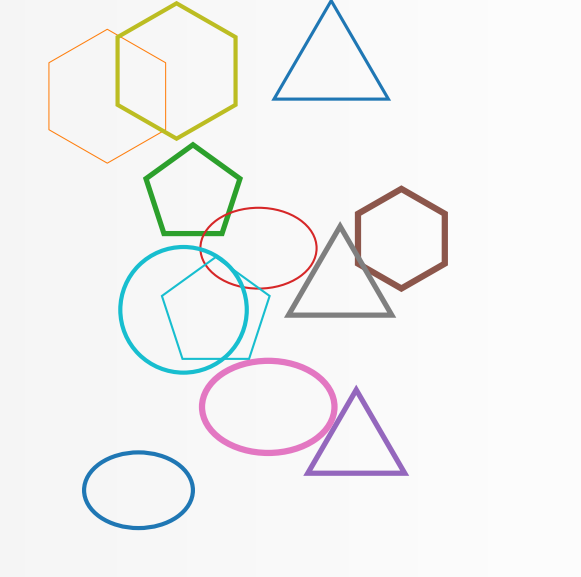[{"shape": "triangle", "thickness": 1.5, "radius": 0.57, "center": [0.57, 0.884]}, {"shape": "oval", "thickness": 2, "radius": 0.47, "center": [0.238, 0.15]}, {"shape": "hexagon", "thickness": 0.5, "radius": 0.58, "center": [0.185, 0.833]}, {"shape": "pentagon", "thickness": 2.5, "radius": 0.42, "center": [0.332, 0.663]}, {"shape": "oval", "thickness": 1, "radius": 0.5, "center": [0.445, 0.569]}, {"shape": "triangle", "thickness": 2.5, "radius": 0.48, "center": [0.613, 0.228]}, {"shape": "hexagon", "thickness": 3, "radius": 0.43, "center": [0.691, 0.586]}, {"shape": "oval", "thickness": 3, "radius": 0.57, "center": [0.461, 0.295]}, {"shape": "triangle", "thickness": 2.5, "radius": 0.51, "center": [0.585, 0.505]}, {"shape": "hexagon", "thickness": 2, "radius": 0.59, "center": [0.304, 0.876]}, {"shape": "pentagon", "thickness": 1, "radius": 0.49, "center": [0.371, 0.457]}, {"shape": "circle", "thickness": 2, "radius": 0.54, "center": [0.316, 0.463]}]